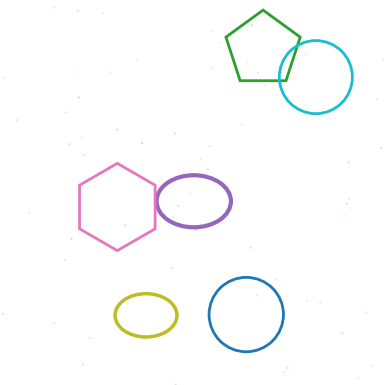[{"shape": "circle", "thickness": 2, "radius": 0.48, "center": [0.64, 0.183]}, {"shape": "pentagon", "thickness": 2, "radius": 0.51, "center": [0.683, 0.872]}, {"shape": "oval", "thickness": 3, "radius": 0.48, "center": [0.503, 0.477]}, {"shape": "hexagon", "thickness": 2, "radius": 0.57, "center": [0.305, 0.462]}, {"shape": "oval", "thickness": 2.5, "radius": 0.4, "center": [0.379, 0.181]}, {"shape": "circle", "thickness": 2, "radius": 0.47, "center": [0.82, 0.8]}]